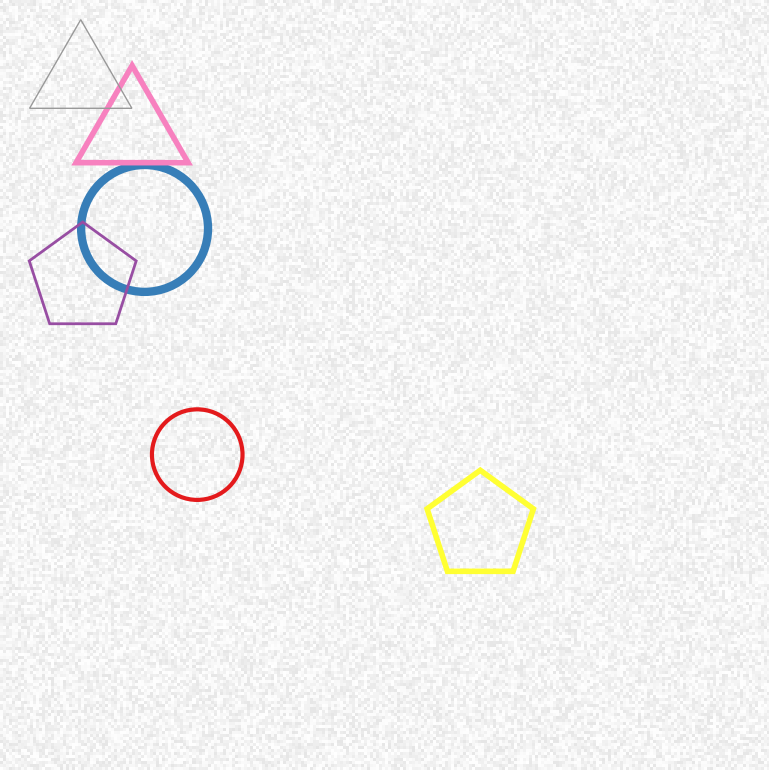[{"shape": "circle", "thickness": 1.5, "radius": 0.29, "center": [0.256, 0.41]}, {"shape": "circle", "thickness": 3, "radius": 0.41, "center": [0.188, 0.703]}, {"shape": "pentagon", "thickness": 1, "radius": 0.37, "center": [0.107, 0.639]}, {"shape": "pentagon", "thickness": 2, "radius": 0.36, "center": [0.624, 0.317]}, {"shape": "triangle", "thickness": 2, "radius": 0.42, "center": [0.172, 0.831]}, {"shape": "triangle", "thickness": 0.5, "radius": 0.38, "center": [0.105, 0.898]}]